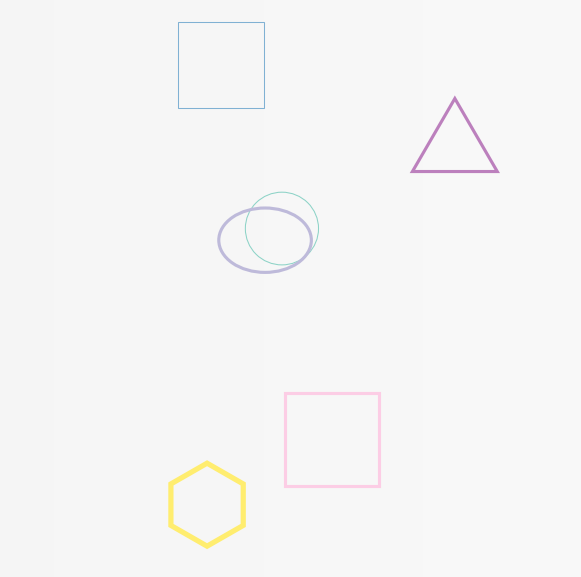[{"shape": "circle", "thickness": 0.5, "radius": 0.31, "center": [0.485, 0.603]}, {"shape": "oval", "thickness": 1.5, "radius": 0.4, "center": [0.456, 0.583]}, {"shape": "square", "thickness": 0.5, "radius": 0.37, "center": [0.38, 0.887]}, {"shape": "square", "thickness": 1.5, "radius": 0.4, "center": [0.571, 0.238]}, {"shape": "triangle", "thickness": 1.5, "radius": 0.42, "center": [0.783, 0.744]}, {"shape": "hexagon", "thickness": 2.5, "radius": 0.36, "center": [0.356, 0.125]}]